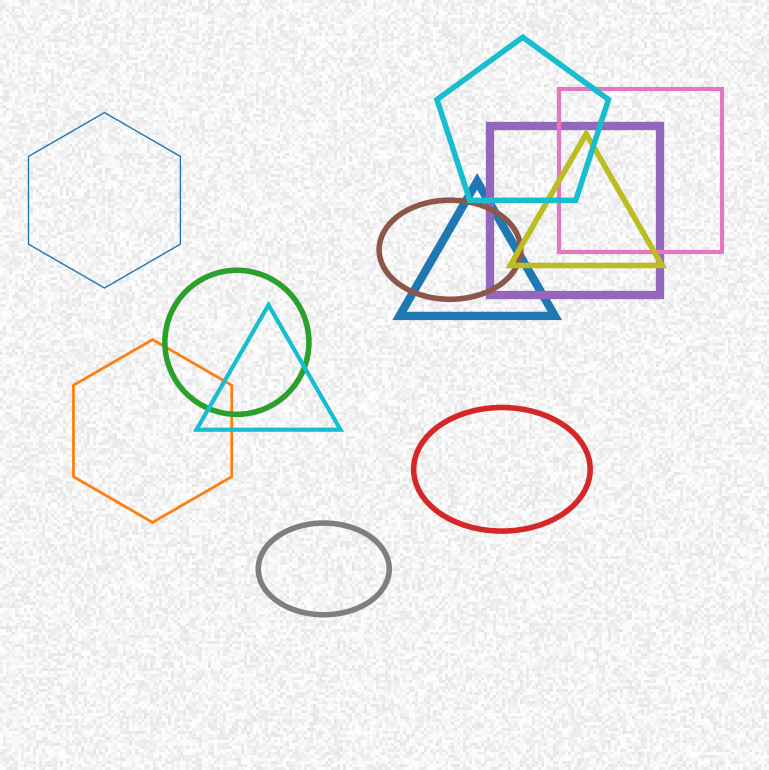[{"shape": "triangle", "thickness": 3, "radius": 0.58, "center": [0.62, 0.648]}, {"shape": "hexagon", "thickness": 0.5, "radius": 0.57, "center": [0.136, 0.74]}, {"shape": "hexagon", "thickness": 1, "radius": 0.59, "center": [0.198, 0.44]}, {"shape": "circle", "thickness": 2, "radius": 0.47, "center": [0.308, 0.555]}, {"shape": "oval", "thickness": 2, "radius": 0.57, "center": [0.652, 0.391]}, {"shape": "square", "thickness": 3, "radius": 0.55, "center": [0.747, 0.726]}, {"shape": "oval", "thickness": 2, "radius": 0.46, "center": [0.584, 0.676]}, {"shape": "square", "thickness": 1.5, "radius": 0.53, "center": [0.832, 0.778]}, {"shape": "oval", "thickness": 2, "radius": 0.43, "center": [0.42, 0.261]}, {"shape": "triangle", "thickness": 2, "radius": 0.57, "center": [0.761, 0.712]}, {"shape": "pentagon", "thickness": 2, "radius": 0.59, "center": [0.679, 0.835]}, {"shape": "triangle", "thickness": 1.5, "radius": 0.54, "center": [0.349, 0.496]}]